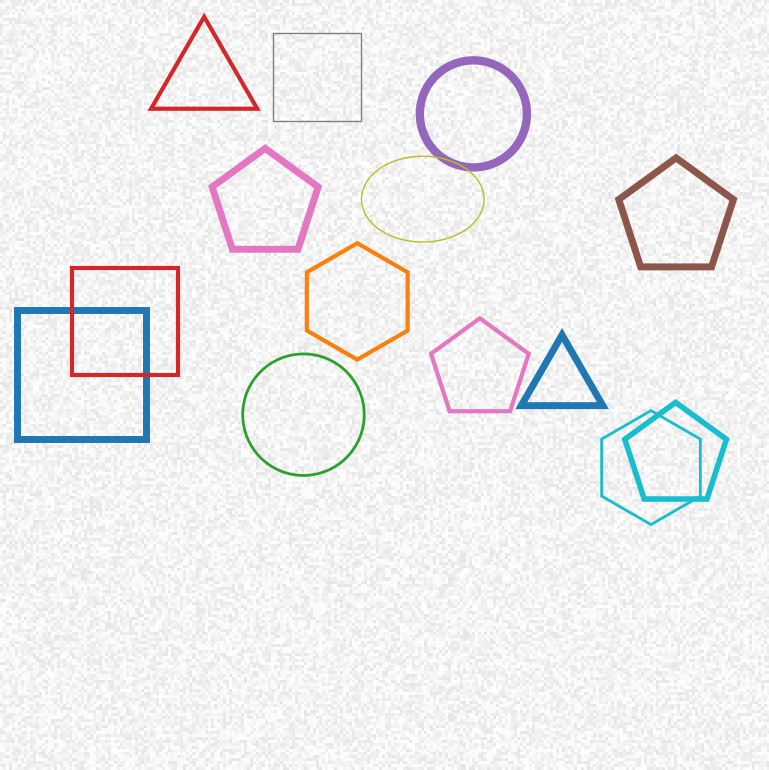[{"shape": "triangle", "thickness": 2.5, "radius": 0.31, "center": [0.73, 0.504]}, {"shape": "square", "thickness": 2.5, "radius": 0.42, "center": [0.106, 0.513]}, {"shape": "hexagon", "thickness": 1.5, "radius": 0.38, "center": [0.464, 0.609]}, {"shape": "circle", "thickness": 1, "radius": 0.39, "center": [0.394, 0.461]}, {"shape": "triangle", "thickness": 1.5, "radius": 0.4, "center": [0.265, 0.899]}, {"shape": "square", "thickness": 1.5, "radius": 0.35, "center": [0.162, 0.582]}, {"shape": "circle", "thickness": 3, "radius": 0.35, "center": [0.615, 0.852]}, {"shape": "pentagon", "thickness": 2.5, "radius": 0.39, "center": [0.878, 0.717]}, {"shape": "pentagon", "thickness": 2.5, "radius": 0.36, "center": [0.344, 0.735]}, {"shape": "pentagon", "thickness": 1.5, "radius": 0.33, "center": [0.623, 0.52]}, {"shape": "square", "thickness": 0.5, "radius": 0.29, "center": [0.411, 0.9]}, {"shape": "oval", "thickness": 0.5, "radius": 0.4, "center": [0.549, 0.741]}, {"shape": "pentagon", "thickness": 2, "radius": 0.35, "center": [0.877, 0.408]}, {"shape": "hexagon", "thickness": 1, "radius": 0.37, "center": [0.845, 0.393]}]